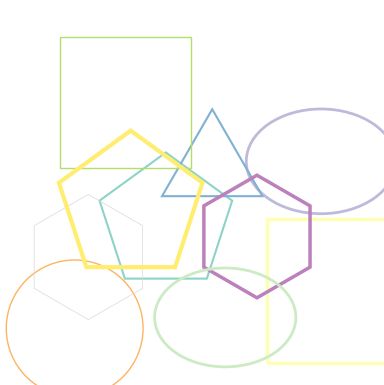[{"shape": "pentagon", "thickness": 1.5, "radius": 0.91, "center": [0.431, 0.423]}, {"shape": "square", "thickness": 2.5, "radius": 0.93, "center": [0.881, 0.244]}, {"shape": "oval", "thickness": 2, "radius": 0.97, "center": [0.834, 0.581]}, {"shape": "triangle", "thickness": 1.5, "radius": 0.75, "center": [0.551, 0.566]}, {"shape": "circle", "thickness": 1, "radius": 0.89, "center": [0.194, 0.147]}, {"shape": "square", "thickness": 1, "radius": 0.85, "center": [0.327, 0.734]}, {"shape": "hexagon", "thickness": 0.5, "radius": 0.81, "center": [0.229, 0.332]}, {"shape": "hexagon", "thickness": 2.5, "radius": 0.8, "center": [0.667, 0.386]}, {"shape": "oval", "thickness": 2, "radius": 0.92, "center": [0.585, 0.176]}, {"shape": "pentagon", "thickness": 3, "radius": 0.98, "center": [0.34, 0.465]}]